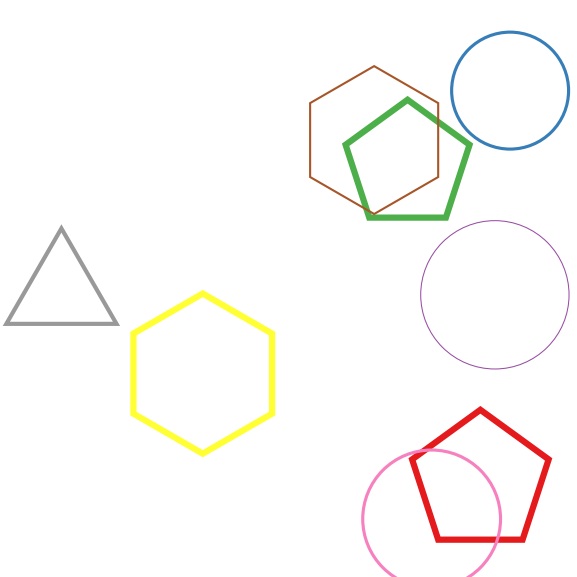[{"shape": "pentagon", "thickness": 3, "radius": 0.62, "center": [0.832, 0.165]}, {"shape": "circle", "thickness": 1.5, "radius": 0.51, "center": [0.883, 0.842]}, {"shape": "pentagon", "thickness": 3, "radius": 0.56, "center": [0.706, 0.714]}, {"shape": "circle", "thickness": 0.5, "radius": 0.64, "center": [0.857, 0.489]}, {"shape": "hexagon", "thickness": 3, "radius": 0.69, "center": [0.351, 0.352]}, {"shape": "hexagon", "thickness": 1, "radius": 0.64, "center": [0.648, 0.757]}, {"shape": "circle", "thickness": 1.5, "radius": 0.6, "center": [0.747, 0.101]}, {"shape": "triangle", "thickness": 2, "radius": 0.55, "center": [0.106, 0.493]}]